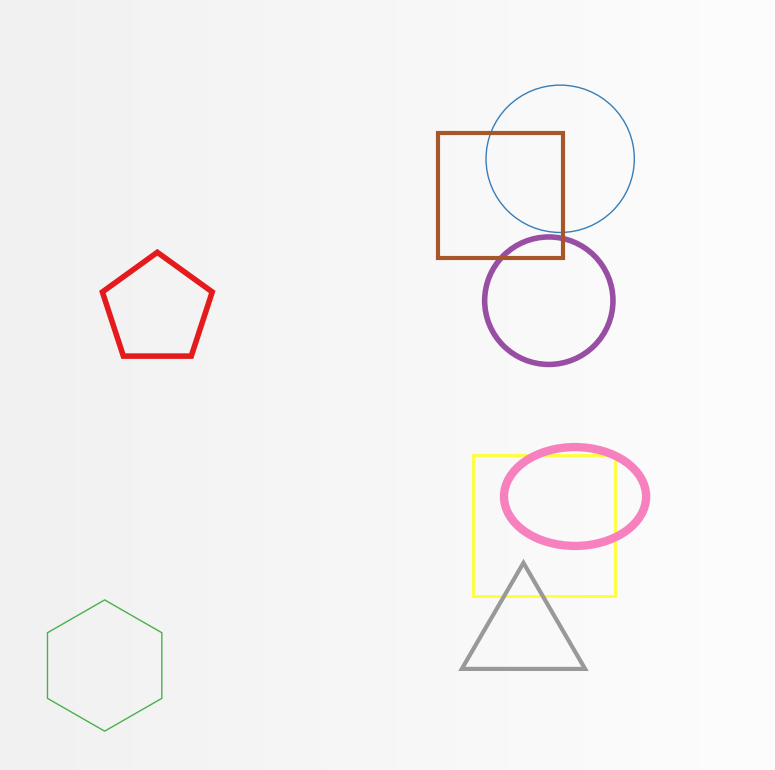[{"shape": "pentagon", "thickness": 2, "radius": 0.37, "center": [0.203, 0.598]}, {"shape": "circle", "thickness": 0.5, "radius": 0.48, "center": [0.723, 0.794]}, {"shape": "hexagon", "thickness": 0.5, "radius": 0.43, "center": [0.135, 0.136]}, {"shape": "circle", "thickness": 2, "radius": 0.41, "center": [0.708, 0.609]}, {"shape": "square", "thickness": 1, "radius": 0.46, "center": [0.702, 0.317]}, {"shape": "square", "thickness": 1.5, "radius": 0.4, "center": [0.645, 0.746]}, {"shape": "oval", "thickness": 3, "radius": 0.46, "center": [0.742, 0.355]}, {"shape": "triangle", "thickness": 1.5, "radius": 0.46, "center": [0.675, 0.177]}]